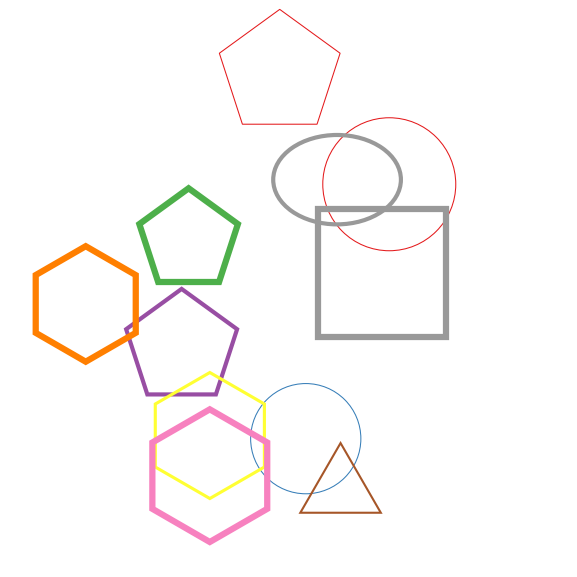[{"shape": "circle", "thickness": 0.5, "radius": 0.58, "center": [0.674, 0.68]}, {"shape": "pentagon", "thickness": 0.5, "radius": 0.55, "center": [0.484, 0.873]}, {"shape": "circle", "thickness": 0.5, "radius": 0.48, "center": [0.529, 0.24]}, {"shape": "pentagon", "thickness": 3, "radius": 0.45, "center": [0.327, 0.583]}, {"shape": "pentagon", "thickness": 2, "radius": 0.51, "center": [0.314, 0.398]}, {"shape": "hexagon", "thickness": 3, "radius": 0.5, "center": [0.148, 0.473]}, {"shape": "hexagon", "thickness": 1.5, "radius": 0.55, "center": [0.363, 0.245]}, {"shape": "triangle", "thickness": 1, "radius": 0.4, "center": [0.59, 0.152]}, {"shape": "hexagon", "thickness": 3, "radius": 0.57, "center": [0.363, 0.175]}, {"shape": "oval", "thickness": 2, "radius": 0.55, "center": [0.584, 0.688]}, {"shape": "square", "thickness": 3, "radius": 0.55, "center": [0.661, 0.526]}]